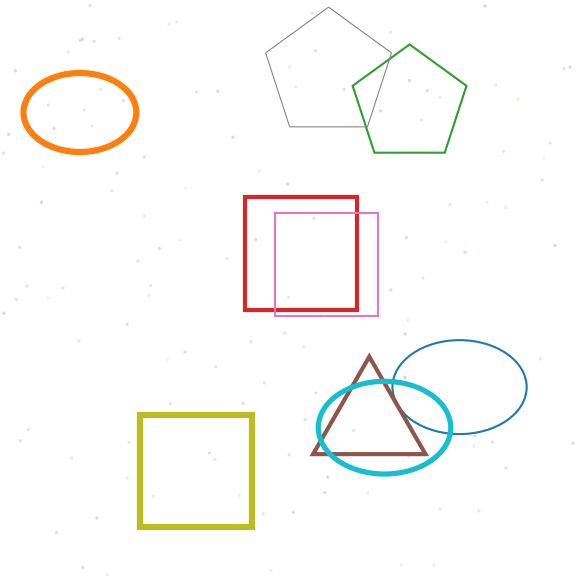[{"shape": "oval", "thickness": 1, "radius": 0.58, "center": [0.796, 0.329]}, {"shape": "oval", "thickness": 3, "radius": 0.49, "center": [0.138, 0.804]}, {"shape": "pentagon", "thickness": 1, "radius": 0.52, "center": [0.709, 0.819]}, {"shape": "square", "thickness": 2, "radius": 0.49, "center": [0.521, 0.56]}, {"shape": "triangle", "thickness": 2, "radius": 0.56, "center": [0.639, 0.269]}, {"shape": "square", "thickness": 1, "radius": 0.45, "center": [0.566, 0.542]}, {"shape": "pentagon", "thickness": 0.5, "radius": 0.57, "center": [0.569, 0.872]}, {"shape": "square", "thickness": 3, "radius": 0.48, "center": [0.339, 0.184]}, {"shape": "oval", "thickness": 2.5, "radius": 0.57, "center": [0.666, 0.259]}]